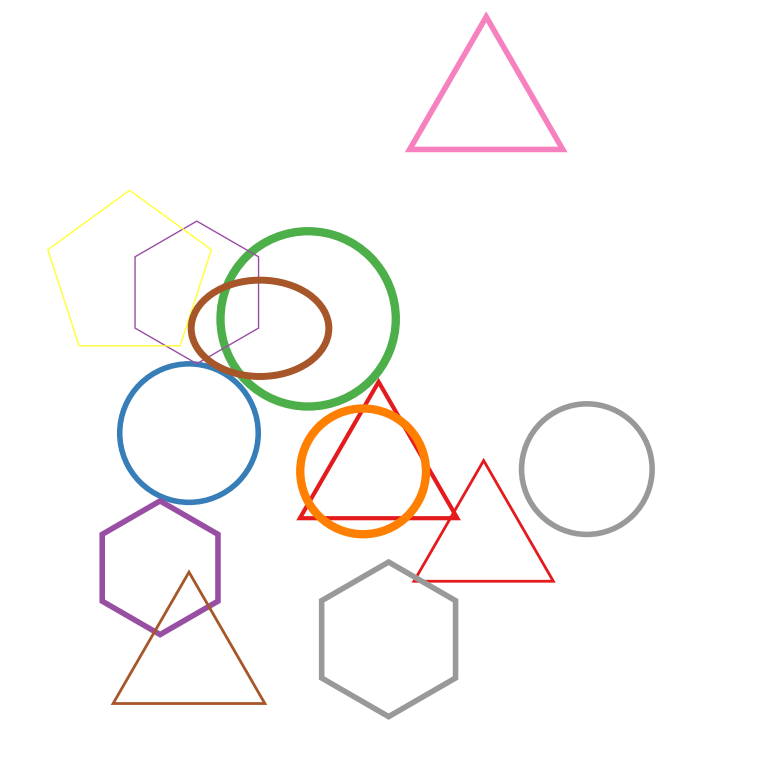[{"shape": "triangle", "thickness": 1, "radius": 0.52, "center": [0.628, 0.297]}, {"shape": "triangle", "thickness": 1.5, "radius": 0.59, "center": [0.492, 0.386]}, {"shape": "circle", "thickness": 2, "radius": 0.45, "center": [0.245, 0.438]}, {"shape": "circle", "thickness": 3, "radius": 0.57, "center": [0.4, 0.586]}, {"shape": "hexagon", "thickness": 2, "radius": 0.43, "center": [0.208, 0.263]}, {"shape": "hexagon", "thickness": 0.5, "radius": 0.46, "center": [0.256, 0.62]}, {"shape": "circle", "thickness": 3, "radius": 0.41, "center": [0.472, 0.388]}, {"shape": "pentagon", "thickness": 0.5, "radius": 0.56, "center": [0.168, 0.641]}, {"shape": "oval", "thickness": 2.5, "radius": 0.45, "center": [0.338, 0.574]}, {"shape": "triangle", "thickness": 1, "radius": 0.57, "center": [0.245, 0.143]}, {"shape": "triangle", "thickness": 2, "radius": 0.57, "center": [0.631, 0.863]}, {"shape": "circle", "thickness": 2, "radius": 0.42, "center": [0.762, 0.391]}, {"shape": "hexagon", "thickness": 2, "radius": 0.5, "center": [0.505, 0.17]}]